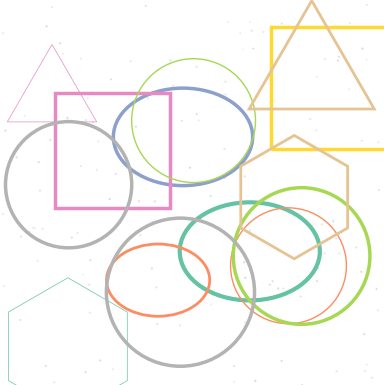[{"shape": "oval", "thickness": 3, "radius": 0.91, "center": [0.649, 0.347]}, {"shape": "hexagon", "thickness": 0.5, "radius": 0.89, "center": [0.176, 0.1]}, {"shape": "circle", "thickness": 1, "radius": 0.75, "center": [0.749, 0.31]}, {"shape": "oval", "thickness": 2, "radius": 0.67, "center": [0.411, 0.272]}, {"shape": "oval", "thickness": 2.5, "radius": 0.9, "center": [0.475, 0.644]}, {"shape": "square", "thickness": 2.5, "radius": 0.75, "center": [0.292, 0.609]}, {"shape": "triangle", "thickness": 0.5, "radius": 0.67, "center": [0.135, 0.75]}, {"shape": "circle", "thickness": 2.5, "radius": 0.89, "center": [0.783, 0.335]}, {"shape": "circle", "thickness": 1, "radius": 0.8, "center": [0.503, 0.687]}, {"shape": "square", "thickness": 2.5, "radius": 0.79, "center": [0.861, 0.772]}, {"shape": "hexagon", "thickness": 2, "radius": 0.8, "center": [0.764, 0.488]}, {"shape": "triangle", "thickness": 2, "radius": 0.94, "center": [0.81, 0.811]}, {"shape": "circle", "thickness": 2.5, "radius": 0.96, "center": [0.469, 0.241]}, {"shape": "circle", "thickness": 2.5, "radius": 0.82, "center": [0.178, 0.52]}]